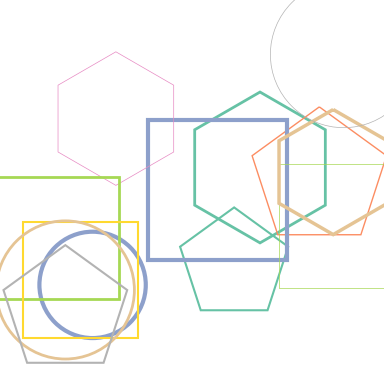[{"shape": "hexagon", "thickness": 2, "radius": 0.98, "center": [0.675, 0.565]}, {"shape": "pentagon", "thickness": 1.5, "radius": 0.74, "center": [0.608, 0.314]}, {"shape": "pentagon", "thickness": 1, "radius": 0.92, "center": [0.829, 0.539]}, {"shape": "circle", "thickness": 3, "radius": 0.69, "center": [0.24, 0.26]}, {"shape": "square", "thickness": 3, "radius": 0.91, "center": [0.565, 0.507]}, {"shape": "hexagon", "thickness": 0.5, "radius": 0.87, "center": [0.301, 0.692]}, {"shape": "square", "thickness": 2, "radius": 0.79, "center": [0.15, 0.382]}, {"shape": "square", "thickness": 0.5, "radius": 0.8, "center": [0.884, 0.413]}, {"shape": "square", "thickness": 1.5, "radius": 0.75, "center": [0.209, 0.273]}, {"shape": "circle", "thickness": 2, "radius": 0.9, "center": [0.17, 0.247]}, {"shape": "hexagon", "thickness": 2.5, "radius": 0.81, "center": [0.865, 0.553]}, {"shape": "pentagon", "thickness": 1.5, "radius": 0.84, "center": [0.17, 0.194]}, {"shape": "circle", "thickness": 0.5, "radius": 0.95, "center": [0.893, 0.859]}]